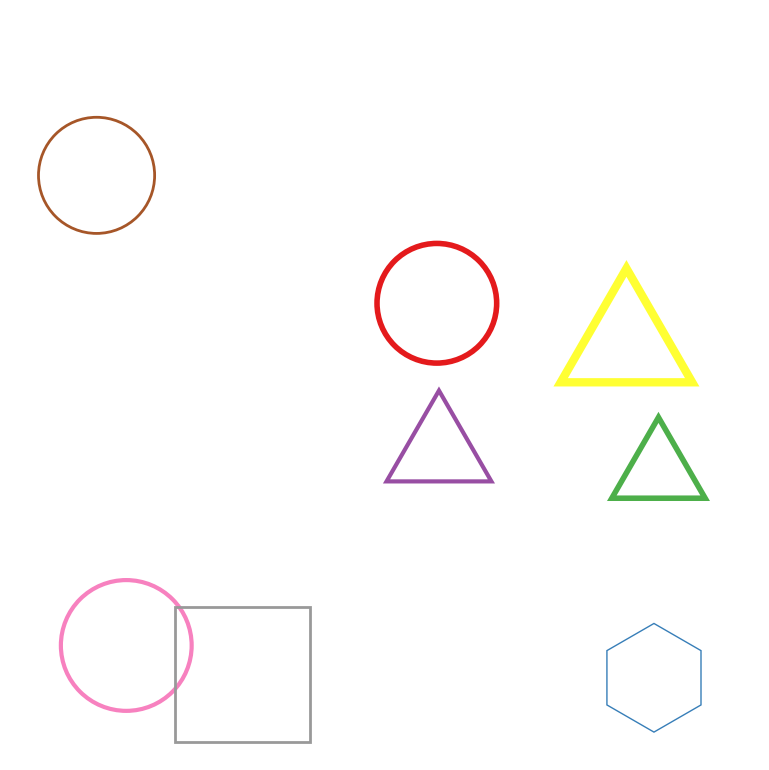[{"shape": "circle", "thickness": 2, "radius": 0.39, "center": [0.567, 0.606]}, {"shape": "hexagon", "thickness": 0.5, "radius": 0.35, "center": [0.849, 0.12]}, {"shape": "triangle", "thickness": 2, "radius": 0.35, "center": [0.855, 0.388]}, {"shape": "triangle", "thickness": 1.5, "radius": 0.39, "center": [0.57, 0.414]}, {"shape": "triangle", "thickness": 3, "radius": 0.49, "center": [0.814, 0.553]}, {"shape": "circle", "thickness": 1, "radius": 0.38, "center": [0.125, 0.772]}, {"shape": "circle", "thickness": 1.5, "radius": 0.42, "center": [0.164, 0.162]}, {"shape": "square", "thickness": 1, "radius": 0.44, "center": [0.315, 0.124]}]